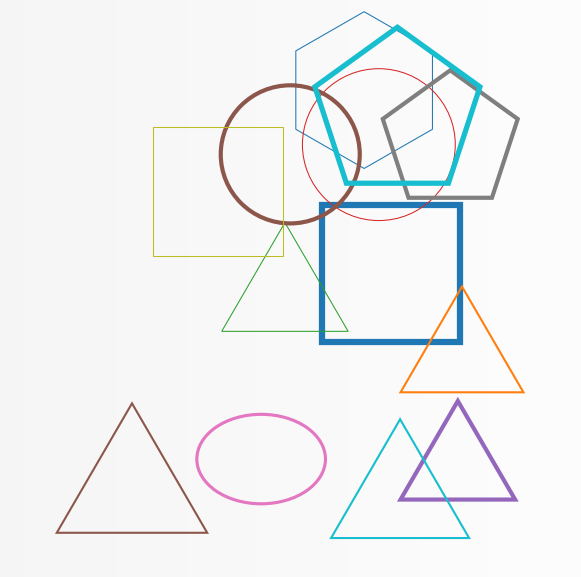[{"shape": "hexagon", "thickness": 0.5, "radius": 0.68, "center": [0.626, 0.843]}, {"shape": "square", "thickness": 3, "radius": 0.59, "center": [0.673, 0.526]}, {"shape": "triangle", "thickness": 1, "radius": 0.61, "center": [0.795, 0.381]}, {"shape": "triangle", "thickness": 0.5, "radius": 0.63, "center": [0.49, 0.488]}, {"shape": "circle", "thickness": 0.5, "radius": 0.66, "center": [0.652, 0.749]}, {"shape": "triangle", "thickness": 2, "radius": 0.57, "center": [0.788, 0.191]}, {"shape": "triangle", "thickness": 1, "radius": 0.75, "center": [0.227, 0.151]}, {"shape": "circle", "thickness": 2, "radius": 0.6, "center": [0.499, 0.732]}, {"shape": "oval", "thickness": 1.5, "radius": 0.55, "center": [0.449, 0.204]}, {"shape": "pentagon", "thickness": 2, "radius": 0.61, "center": [0.775, 0.755]}, {"shape": "square", "thickness": 0.5, "radius": 0.56, "center": [0.375, 0.668]}, {"shape": "triangle", "thickness": 1, "radius": 0.69, "center": [0.688, 0.136]}, {"shape": "pentagon", "thickness": 2.5, "radius": 0.75, "center": [0.684, 0.803]}]